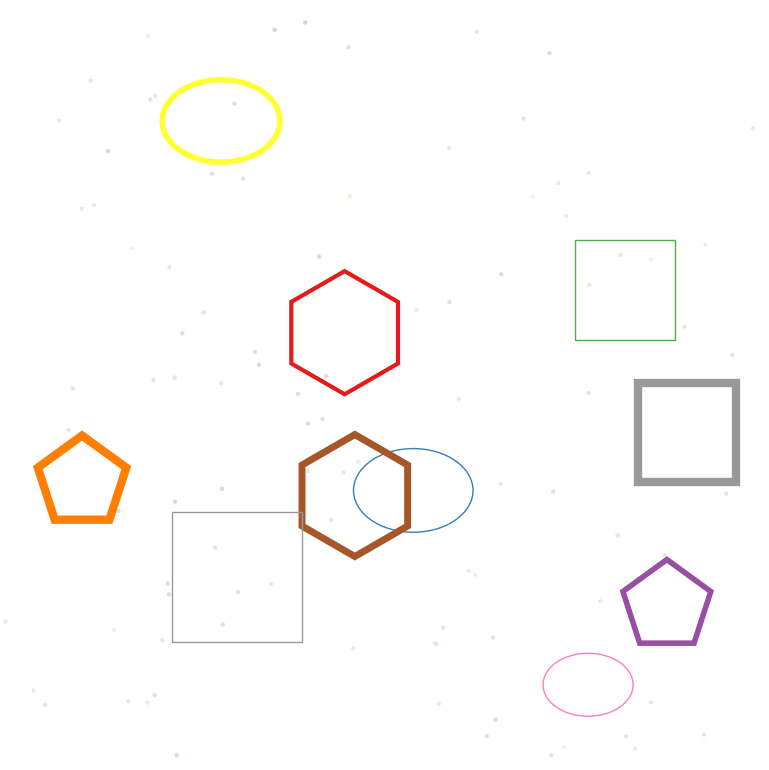[{"shape": "hexagon", "thickness": 1.5, "radius": 0.4, "center": [0.448, 0.568]}, {"shape": "oval", "thickness": 0.5, "radius": 0.39, "center": [0.537, 0.363]}, {"shape": "square", "thickness": 0.5, "radius": 0.32, "center": [0.812, 0.624]}, {"shape": "pentagon", "thickness": 2, "radius": 0.3, "center": [0.866, 0.213]}, {"shape": "pentagon", "thickness": 3, "radius": 0.3, "center": [0.107, 0.374]}, {"shape": "oval", "thickness": 2, "radius": 0.38, "center": [0.287, 0.843]}, {"shape": "hexagon", "thickness": 2.5, "radius": 0.4, "center": [0.461, 0.356]}, {"shape": "oval", "thickness": 0.5, "radius": 0.29, "center": [0.764, 0.111]}, {"shape": "square", "thickness": 3, "radius": 0.32, "center": [0.892, 0.438]}, {"shape": "square", "thickness": 0.5, "radius": 0.42, "center": [0.308, 0.251]}]